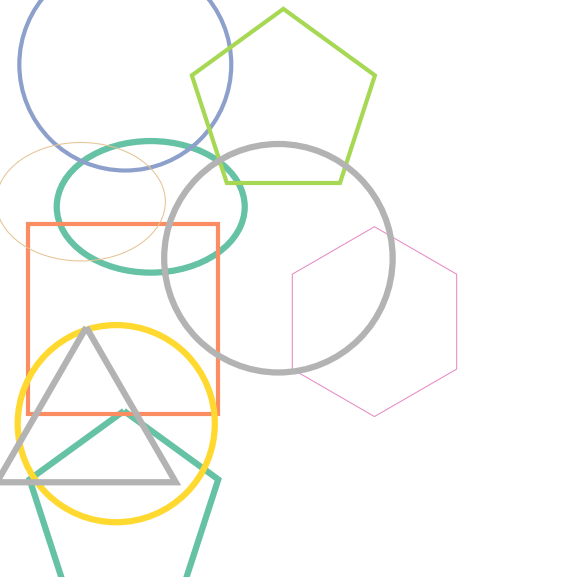[{"shape": "oval", "thickness": 3, "radius": 0.81, "center": [0.261, 0.641]}, {"shape": "pentagon", "thickness": 3, "radius": 0.86, "center": [0.215, 0.116]}, {"shape": "square", "thickness": 2, "radius": 0.82, "center": [0.213, 0.447]}, {"shape": "circle", "thickness": 2, "radius": 0.92, "center": [0.217, 0.887]}, {"shape": "hexagon", "thickness": 0.5, "radius": 0.82, "center": [0.648, 0.442]}, {"shape": "pentagon", "thickness": 2, "radius": 0.83, "center": [0.491, 0.817]}, {"shape": "circle", "thickness": 3, "radius": 0.85, "center": [0.201, 0.266]}, {"shape": "oval", "thickness": 0.5, "radius": 0.73, "center": [0.14, 0.65]}, {"shape": "triangle", "thickness": 3, "radius": 0.89, "center": [0.149, 0.253]}, {"shape": "circle", "thickness": 3, "radius": 0.99, "center": [0.482, 0.552]}]